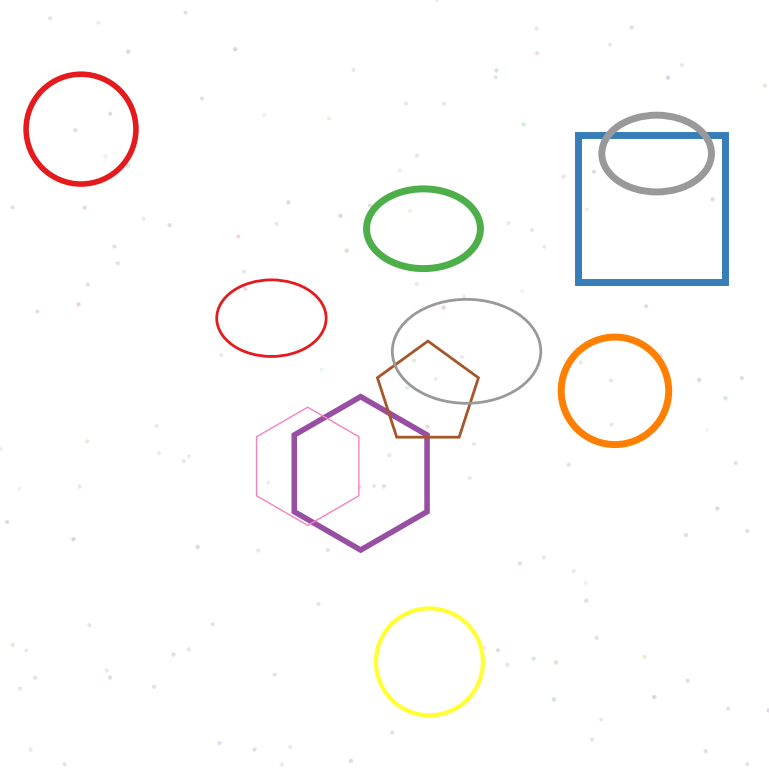[{"shape": "circle", "thickness": 2, "radius": 0.36, "center": [0.105, 0.832]}, {"shape": "oval", "thickness": 1, "radius": 0.36, "center": [0.353, 0.587]}, {"shape": "square", "thickness": 2.5, "radius": 0.47, "center": [0.846, 0.729]}, {"shape": "oval", "thickness": 2.5, "radius": 0.37, "center": [0.55, 0.703]}, {"shape": "hexagon", "thickness": 2, "radius": 0.5, "center": [0.468, 0.385]}, {"shape": "circle", "thickness": 2.5, "radius": 0.35, "center": [0.799, 0.492]}, {"shape": "circle", "thickness": 1.5, "radius": 0.35, "center": [0.558, 0.14]}, {"shape": "pentagon", "thickness": 1, "radius": 0.34, "center": [0.556, 0.488]}, {"shape": "hexagon", "thickness": 0.5, "radius": 0.38, "center": [0.4, 0.394]}, {"shape": "oval", "thickness": 2.5, "radius": 0.36, "center": [0.853, 0.801]}, {"shape": "oval", "thickness": 1, "radius": 0.48, "center": [0.606, 0.544]}]